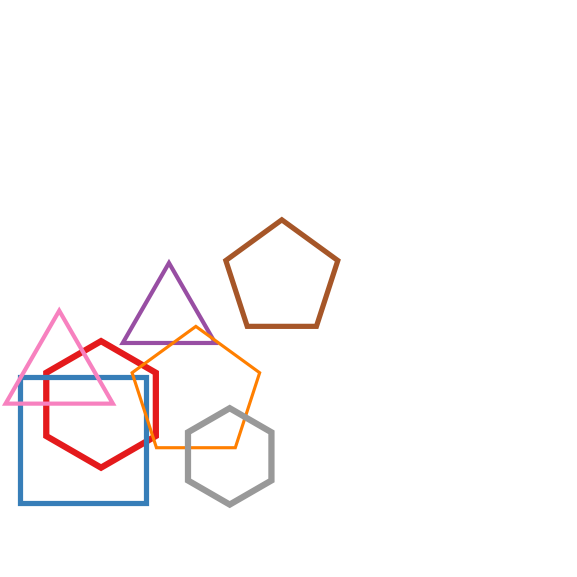[{"shape": "hexagon", "thickness": 3, "radius": 0.55, "center": [0.175, 0.299]}, {"shape": "square", "thickness": 2.5, "radius": 0.54, "center": [0.143, 0.237]}, {"shape": "triangle", "thickness": 2, "radius": 0.46, "center": [0.293, 0.451]}, {"shape": "pentagon", "thickness": 1.5, "radius": 0.58, "center": [0.339, 0.318]}, {"shape": "pentagon", "thickness": 2.5, "radius": 0.51, "center": [0.488, 0.517]}, {"shape": "triangle", "thickness": 2, "radius": 0.54, "center": [0.103, 0.354]}, {"shape": "hexagon", "thickness": 3, "radius": 0.42, "center": [0.398, 0.209]}]